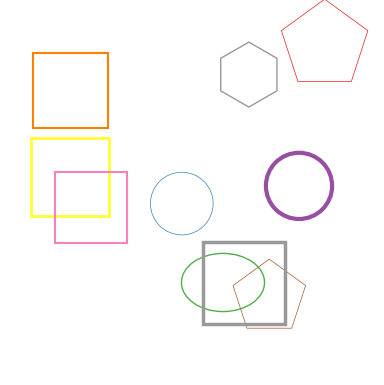[{"shape": "pentagon", "thickness": 0.5, "radius": 0.59, "center": [0.843, 0.884]}, {"shape": "circle", "thickness": 0.5, "radius": 0.41, "center": [0.472, 0.471]}, {"shape": "oval", "thickness": 1, "radius": 0.54, "center": [0.579, 0.266]}, {"shape": "circle", "thickness": 3, "radius": 0.43, "center": [0.777, 0.517]}, {"shape": "square", "thickness": 1.5, "radius": 0.49, "center": [0.182, 0.764]}, {"shape": "square", "thickness": 2, "radius": 0.51, "center": [0.183, 0.54]}, {"shape": "pentagon", "thickness": 0.5, "radius": 0.5, "center": [0.7, 0.228]}, {"shape": "square", "thickness": 1.5, "radius": 0.46, "center": [0.237, 0.46]}, {"shape": "square", "thickness": 2.5, "radius": 0.53, "center": [0.635, 0.265]}, {"shape": "hexagon", "thickness": 1, "radius": 0.42, "center": [0.646, 0.806]}]